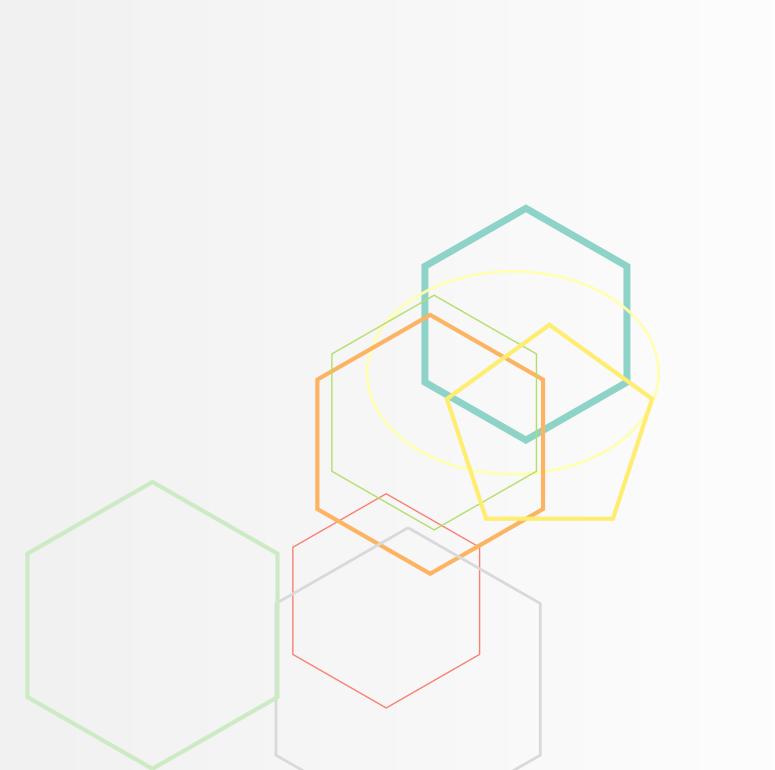[{"shape": "hexagon", "thickness": 2.5, "radius": 0.75, "center": [0.679, 0.579]}, {"shape": "oval", "thickness": 1, "radius": 0.94, "center": [0.662, 0.516]}, {"shape": "hexagon", "thickness": 0.5, "radius": 0.7, "center": [0.498, 0.22]}, {"shape": "hexagon", "thickness": 1.5, "radius": 0.84, "center": [0.555, 0.423]}, {"shape": "hexagon", "thickness": 0.5, "radius": 0.76, "center": [0.56, 0.464]}, {"shape": "hexagon", "thickness": 1, "radius": 0.98, "center": [0.527, 0.118]}, {"shape": "hexagon", "thickness": 1.5, "radius": 0.93, "center": [0.197, 0.188]}, {"shape": "pentagon", "thickness": 1.5, "radius": 0.7, "center": [0.709, 0.439]}]